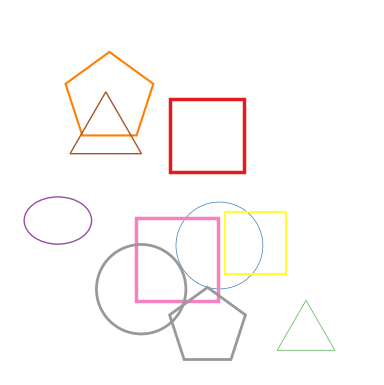[{"shape": "square", "thickness": 2.5, "radius": 0.48, "center": [0.537, 0.648]}, {"shape": "circle", "thickness": 0.5, "radius": 0.56, "center": [0.57, 0.362]}, {"shape": "triangle", "thickness": 0.5, "radius": 0.43, "center": [0.795, 0.133]}, {"shape": "oval", "thickness": 1, "radius": 0.44, "center": [0.15, 0.427]}, {"shape": "pentagon", "thickness": 1.5, "radius": 0.6, "center": [0.284, 0.745]}, {"shape": "square", "thickness": 1.5, "radius": 0.4, "center": [0.664, 0.368]}, {"shape": "triangle", "thickness": 1, "radius": 0.54, "center": [0.275, 0.654]}, {"shape": "square", "thickness": 2.5, "radius": 0.53, "center": [0.46, 0.326]}, {"shape": "pentagon", "thickness": 2, "radius": 0.52, "center": [0.539, 0.15]}, {"shape": "circle", "thickness": 2, "radius": 0.58, "center": [0.367, 0.249]}]